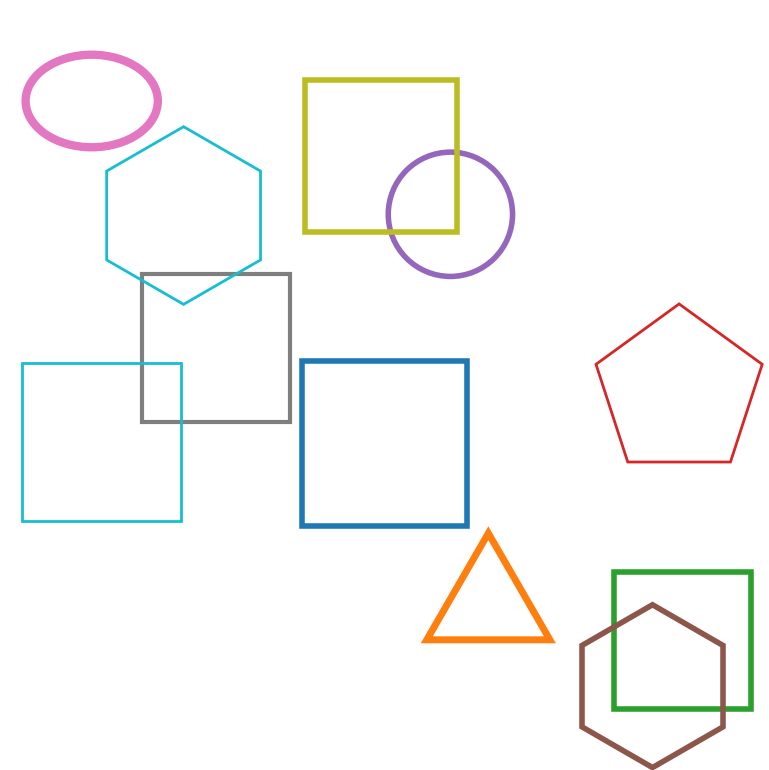[{"shape": "square", "thickness": 2, "radius": 0.53, "center": [0.499, 0.424]}, {"shape": "triangle", "thickness": 2.5, "radius": 0.46, "center": [0.634, 0.215]}, {"shape": "square", "thickness": 2, "radius": 0.44, "center": [0.886, 0.168]}, {"shape": "pentagon", "thickness": 1, "radius": 0.57, "center": [0.882, 0.492]}, {"shape": "circle", "thickness": 2, "radius": 0.4, "center": [0.585, 0.722]}, {"shape": "hexagon", "thickness": 2, "radius": 0.53, "center": [0.847, 0.109]}, {"shape": "oval", "thickness": 3, "radius": 0.43, "center": [0.119, 0.869]}, {"shape": "square", "thickness": 1.5, "radius": 0.48, "center": [0.28, 0.548]}, {"shape": "square", "thickness": 2, "radius": 0.49, "center": [0.495, 0.798]}, {"shape": "square", "thickness": 1, "radius": 0.51, "center": [0.132, 0.426]}, {"shape": "hexagon", "thickness": 1, "radius": 0.58, "center": [0.238, 0.72]}]